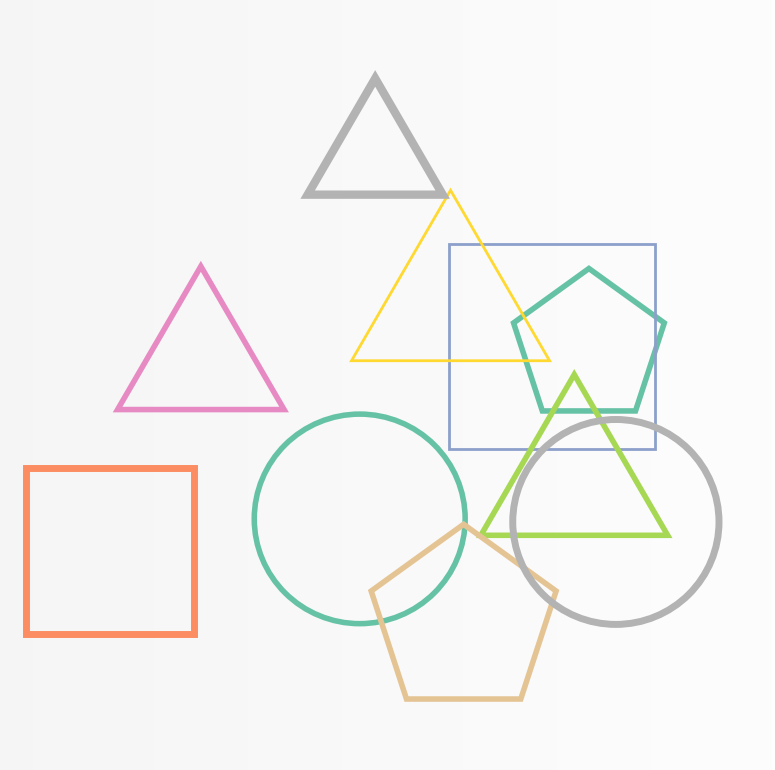[{"shape": "pentagon", "thickness": 2, "radius": 0.51, "center": [0.76, 0.549]}, {"shape": "circle", "thickness": 2, "radius": 0.68, "center": [0.464, 0.326]}, {"shape": "square", "thickness": 2.5, "radius": 0.54, "center": [0.142, 0.285]}, {"shape": "square", "thickness": 1, "radius": 0.67, "center": [0.712, 0.55]}, {"shape": "triangle", "thickness": 2, "radius": 0.62, "center": [0.259, 0.53]}, {"shape": "triangle", "thickness": 2, "radius": 0.7, "center": [0.741, 0.374]}, {"shape": "triangle", "thickness": 1, "radius": 0.74, "center": [0.581, 0.605]}, {"shape": "pentagon", "thickness": 2, "radius": 0.63, "center": [0.598, 0.194]}, {"shape": "triangle", "thickness": 3, "radius": 0.5, "center": [0.484, 0.798]}, {"shape": "circle", "thickness": 2.5, "radius": 0.67, "center": [0.795, 0.322]}]